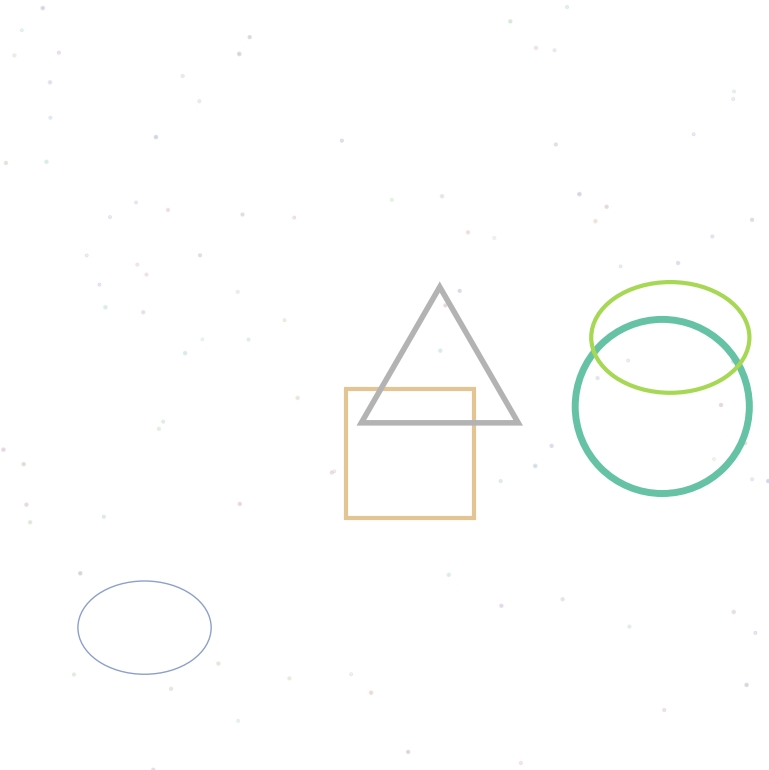[{"shape": "circle", "thickness": 2.5, "radius": 0.57, "center": [0.86, 0.472]}, {"shape": "oval", "thickness": 0.5, "radius": 0.43, "center": [0.188, 0.185]}, {"shape": "oval", "thickness": 1.5, "radius": 0.51, "center": [0.871, 0.562]}, {"shape": "square", "thickness": 1.5, "radius": 0.42, "center": [0.532, 0.411]}, {"shape": "triangle", "thickness": 2, "radius": 0.59, "center": [0.571, 0.51]}]